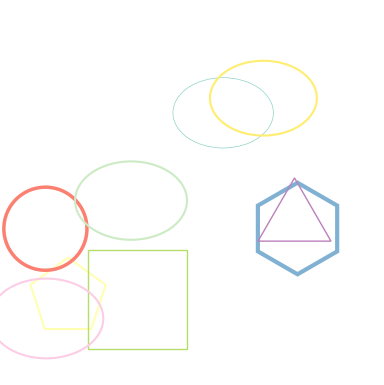[{"shape": "oval", "thickness": 0.5, "radius": 0.65, "center": [0.58, 0.707]}, {"shape": "pentagon", "thickness": 1.5, "radius": 0.51, "center": [0.177, 0.228]}, {"shape": "circle", "thickness": 2.5, "radius": 0.54, "center": [0.118, 0.406]}, {"shape": "hexagon", "thickness": 3, "radius": 0.59, "center": [0.773, 0.406]}, {"shape": "square", "thickness": 1, "radius": 0.64, "center": [0.357, 0.221]}, {"shape": "oval", "thickness": 1.5, "radius": 0.74, "center": [0.12, 0.173]}, {"shape": "triangle", "thickness": 1, "radius": 0.55, "center": [0.765, 0.428]}, {"shape": "oval", "thickness": 1.5, "radius": 0.73, "center": [0.34, 0.479]}, {"shape": "oval", "thickness": 1.5, "radius": 0.69, "center": [0.684, 0.745]}]